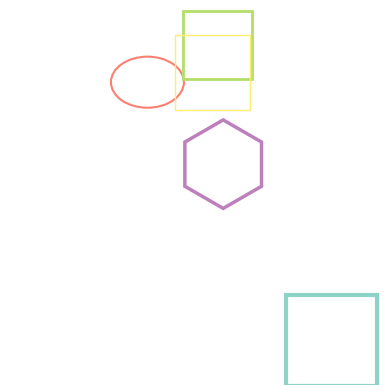[{"shape": "square", "thickness": 3, "radius": 0.59, "center": [0.861, 0.116]}, {"shape": "oval", "thickness": 1.5, "radius": 0.47, "center": [0.383, 0.787]}, {"shape": "square", "thickness": 2, "radius": 0.45, "center": [0.565, 0.883]}, {"shape": "hexagon", "thickness": 2.5, "radius": 0.57, "center": [0.58, 0.574]}, {"shape": "square", "thickness": 1, "radius": 0.49, "center": [0.552, 0.811]}]